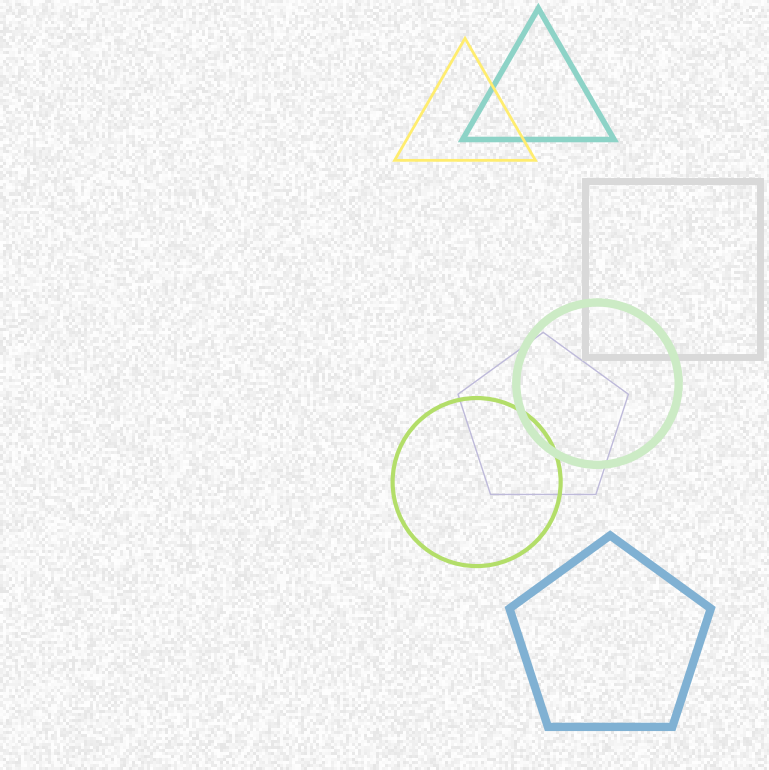[{"shape": "triangle", "thickness": 2, "radius": 0.57, "center": [0.699, 0.876]}, {"shape": "pentagon", "thickness": 0.5, "radius": 0.58, "center": [0.705, 0.452]}, {"shape": "pentagon", "thickness": 3, "radius": 0.69, "center": [0.792, 0.167]}, {"shape": "circle", "thickness": 1.5, "radius": 0.55, "center": [0.619, 0.374]}, {"shape": "square", "thickness": 2.5, "radius": 0.57, "center": [0.873, 0.651]}, {"shape": "circle", "thickness": 3, "radius": 0.53, "center": [0.776, 0.502]}, {"shape": "triangle", "thickness": 1, "radius": 0.53, "center": [0.604, 0.845]}]